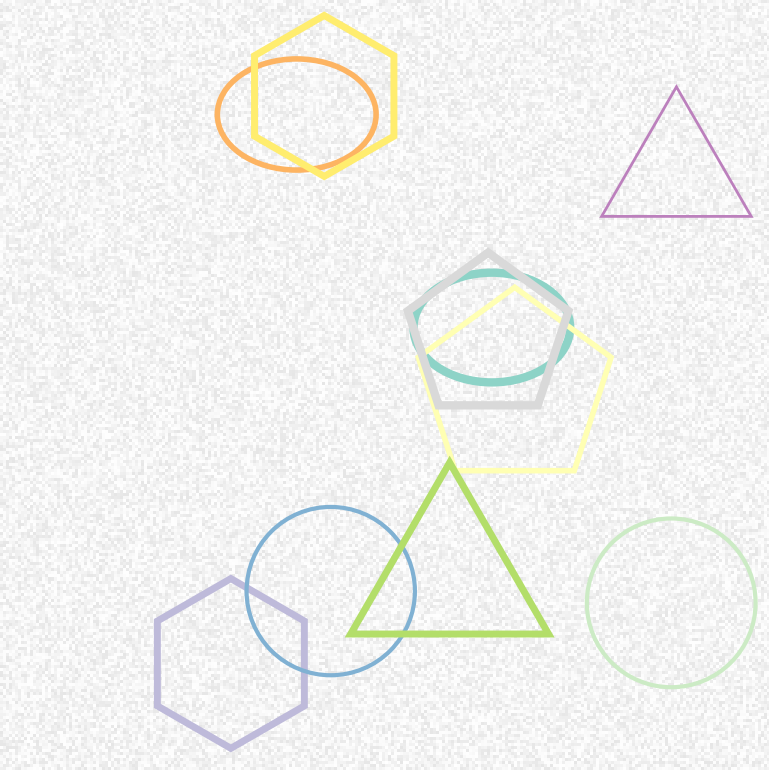[{"shape": "oval", "thickness": 3, "radius": 0.51, "center": [0.639, 0.575]}, {"shape": "pentagon", "thickness": 2, "radius": 0.66, "center": [0.668, 0.495]}, {"shape": "hexagon", "thickness": 2.5, "radius": 0.55, "center": [0.3, 0.138]}, {"shape": "circle", "thickness": 1.5, "radius": 0.55, "center": [0.43, 0.232]}, {"shape": "oval", "thickness": 2, "radius": 0.52, "center": [0.385, 0.851]}, {"shape": "triangle", "thickness": 2.5, "radius": 0.74, "center": [0.584, 0.251]}, {"shape": "pentagon", "thickness": 3, "radius": 0.55, "center": [0.634, 0.562]}, {"shape": "triangle", "thickness": 1, "radius": 0.56, "center": [0.878, 0.775]}, {"shape": "circle", "thickness": 1.5, "radius": 0.55, "center": [0.872, 0.217]}, {"shape": "hexagon", "thickness": 2.5, "radius": 0.52, "center": [0.421, 0.875]}]